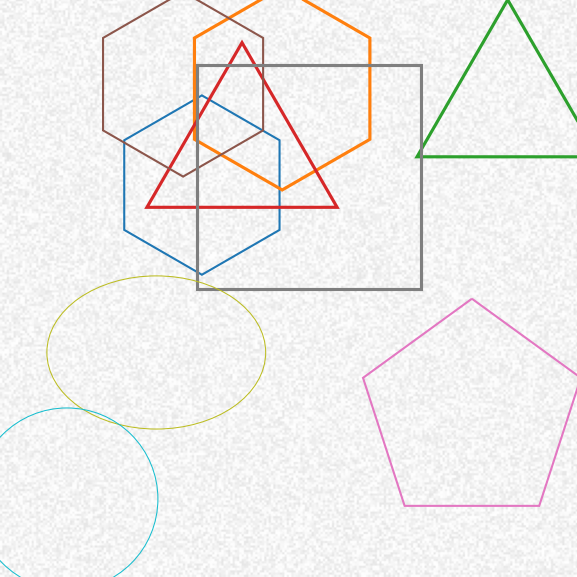[{"shape": "hexagon", "thickness": 1, "radius": 0.78, "center": [0.35, 0.679]}, {"shape": "hexagon", "thickness": 1.5, "radius": 0.88, "center": [0.489, 0.846]}, {"shape": "triangle", "thickness": 1.5, "radius": 0.91, "center": [0.879, 0.818]}, {"shape": "triangle", "thickness": 1.5, "radius": 0.95, "center": [0.419, 0.735]}, {"shape": "hexagon", "thickness": 1, "radius": 0.8, "center": [0.317, 0.853]}, {"shape": "pentagon", "thickness": 1, "radius": 0.99, "center": [0.817, 0.284]}, {"shape": "square", "thickness": 1.5, "radius": 0.97, "center": [0.535, 0.692]}, {"shape": "oval", "thickness": 0.5, "radius": 0.95, "center": [0.271, 0.389]}, {"shape": "circle", "thickness": 0.5, "radius": 0.79, "center": [0.116, 0.135]}]